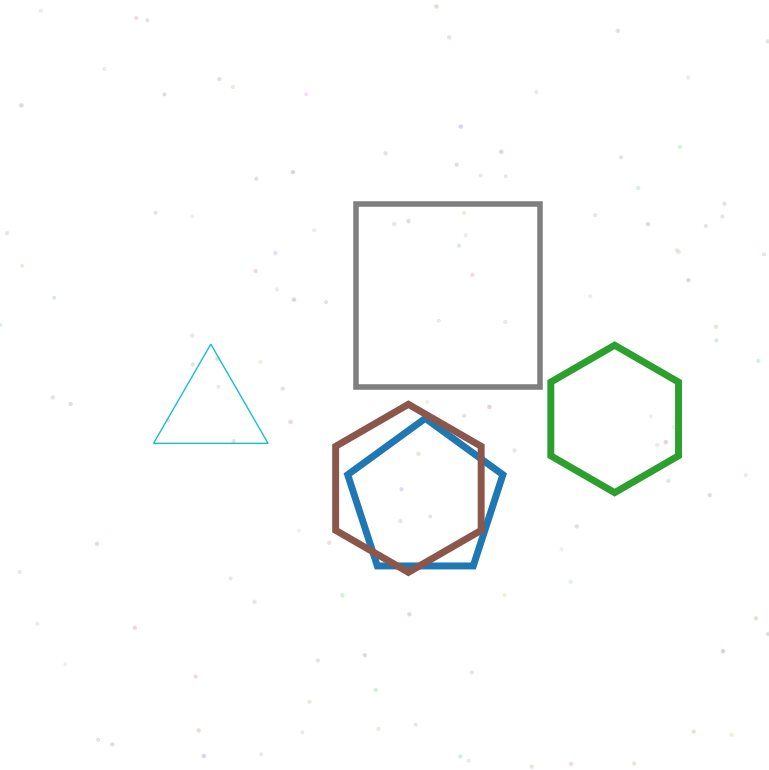[{"shape": "pentagon", "thickness": 2.5, "radius": 0.53, "center": [0.552, 0.351]}, {"shape": "hexagon", "thickness": 2.5, "radius": 0.48, "center": [0.798, 0.456]}, {"shape": "hexagon", "thickness": 2.5, "radius": 0.55, "center": [0.53, 0.366]}, {"shape": "square", "thickness": 2, "radius": 0.59, "center": [0.582, 0.617]}, {"shape": "triangle", "thickness": 0.5, "radius": 0.43, "center": [0.274, 0.467]}]